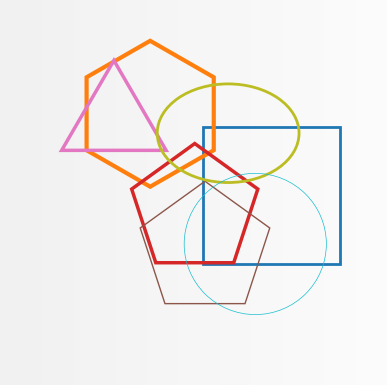[{"shape": "square", "thickness": 2, "radius": 0.89, "center": [0.7, 0.493]}, {"shape": "hexagon", "thickness": 3, "radius": 0.95, "center": [0.388, 0.705]}, {"shape": "pentagon", "thickness": 2.5, "radius": 0.86, "center": [0.503, 0.456]}, {"shape": "pentagon", "thickness": 1, "radius": 0.88, "center": [0.529, 0.354]}, {"shape": "triangle", "thickness": 2.5, "radius": 0.78, "center": [0.294, 0.687]}, {"shape": "oval", "thickness": 2, "radius": 0.91, "center": [0.589, 0.654]}, {"shape": "circle", "thickness": 0.5, "radius": 0.92, "center": [0.659, 0.366]}]